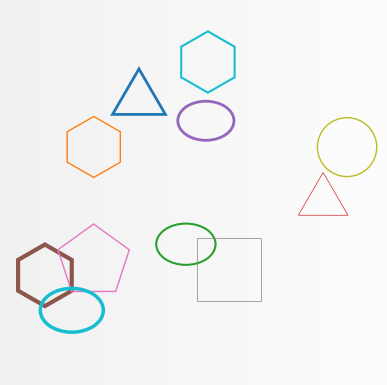[{"shape": "triangle", "thickness": 2, "radius": 0.39, "center": [0.359, 0.742]}, {"shape": "hexagon", "thickness": 1, "radius": 0.4, "center": [0.242, 0.618]}, {"shape": "oval", "thickness": 1.5, "radius": 0.38, "center": [0.48, 0.366]}, {"shape": "triangle", "thickness": 0.5, "radius": 0.37, "center": [0.834, 0.478]}, {"shape": "oval", "thickness": 2, "radius": 0.36, "center": [0.531, 0.686]}, {"shape": "hexagon", "thickness": 3, "radius": 0.4, "center": [0.116, 0.285]}, {"shape": "pentagon", "thickness": 1, "radius": 0.48, "center": [0.242, 0.321]}, {"shape": "square", "thickness": 0.5, "radius": 0.41, "center": [0.592, 0.3]}, {"shape": "circle", "thickness": 1, "radius": 0.38, "center": [0.896, 0.618]}, {"shape": "hexagon", "thickness": 1.5, "radius": 0.4, "center": [0.536, 0.839]}, {"shape": "oval", "thickness": 2.5, "radius": 0.41, "center": [0.185, 0.194]}]